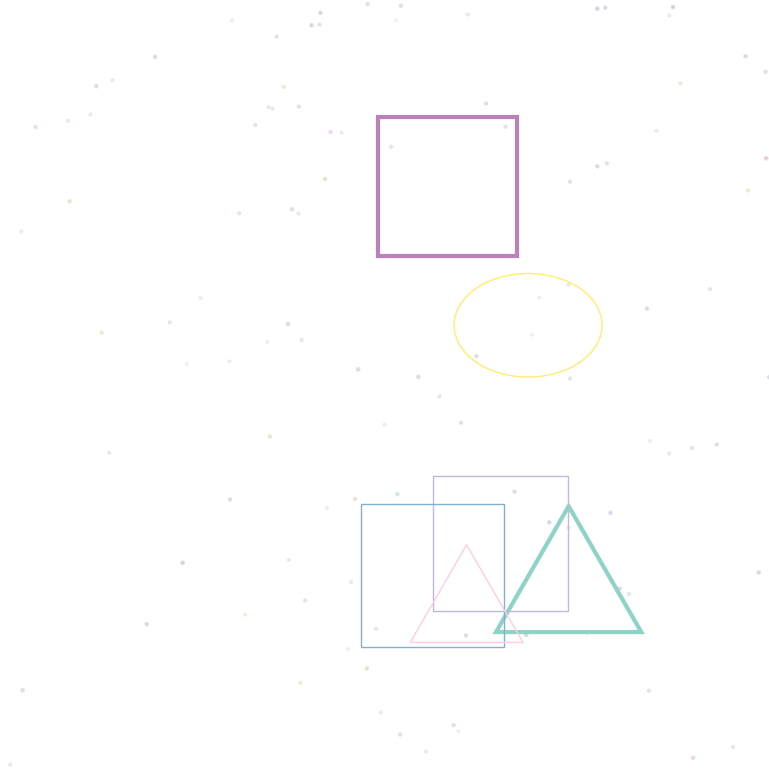[{"shape": "triangle", "thickness": 1.5, "radius": 0.54, "center": [0.739, 0.234]}, {"shape": "square", "thickness": 0.5, "radius": 0.44, "center": [0.65, 0.294]}, {"shape": "square", "thickness": 0.5, "radius": 0.46, "center": [0.561, 0.252]}, {"shape": "triangle", "thickness": 0.5, "radius": 0.42, "center": [0.606, 0.208]}, {"shape": "square", "thickness": 1.5, "radius": 0.45, "center": [0.581, 0.758]}, {"shape": "oval", "thickness": 0.5, "radius": 0.48, "center": [0.686, 0.578]}]